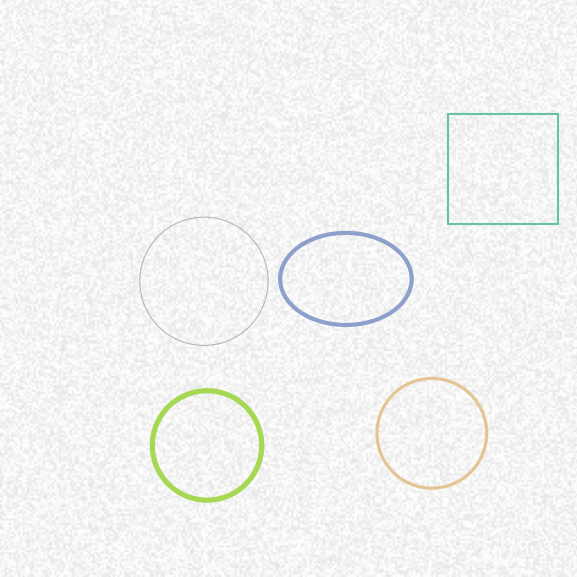[{"shape": "square", "thickness": 1, "radius": 0.48, "center": [0.871, 0.706]}, {"shape": "oval", "thickness": 2, "radius": 0.57, "center": [0.599, 0.516]}, {"shape": "circle", "thickness": 2.5, "radius": 0.47, "center": [0.359, 0.228]}, {"shape": "circle", "thickness": 1.5, "radius": 0.48, "center": [0.748, 0.249]}, {"shape": "circle", "thickness": 0.5, "radius": 0.56, "center": [0.353, 0.512]}]